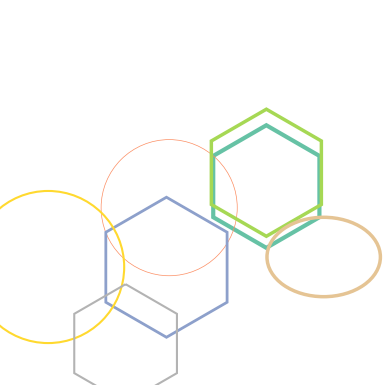[{"shape": "hexagon", "thickness": 3, "radius": 0.8, "center": [0.692, 0.515]}, {"shape": "circle", "thickness": 0.5, "radius": 0.88, "center": [0.439, 0.461]}, {"shape": "hexagon", "thickness": 2, "radius": 0.91, "center": [0.432, 0.306]}, {"shape": "hexagon", "thickness": 2.5, "radius": 0.82, "center": [0.692, 0.551]}, {"shape": "circle", "thickness": 1.5, "radius": 0.99, "center": [0.125, 0.306]}, {"shape": "oval", "thickness": 2.5, "radius": 0.74, "center": [0.841, 0.332]}, {"shape": "hexagon", "thickness": 1.5, "radius": 0.77, "center": [0.326, 0.108]}]